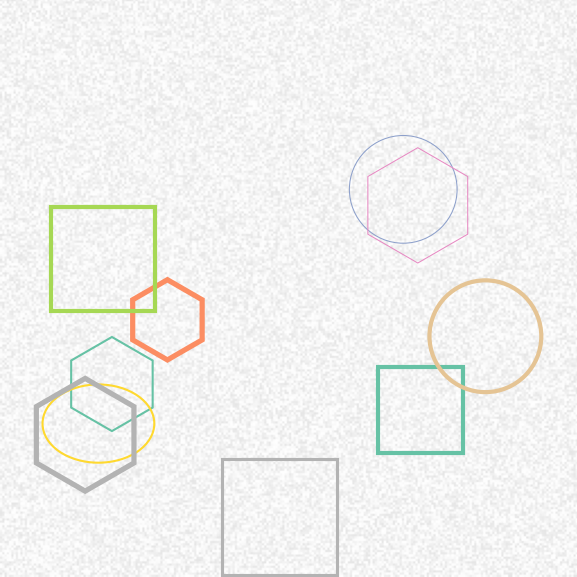[{"shape": "square", "thickness": 2, "radius": 0.37, "center": [0.728, 0.289]}, {"shape": "hexagon", "thickness": 1, "radius": 0.41, "center": [0.194, 0.334]}, {"shape": "hexagon", "thickness": 2.5, "radius": 0.35, "center": [0.29, 0.445]}, {"shape": "circle", "thickness": 0.5, "radius": 0.47, "center": [0.698, 0.671]}, {"shape": "hexagon", "thickness": 0.5, "radius": 0.5, "center": [0.723, 0.644]}, {"shape": "square", "thickness": 2, "radius": 0.45, "center": [0.178, 0.551]}, {"shape": "oval", "thickness": 1, "radius": 0.48, "center": [0.17, 0.266]}, {"shape": "circle", "thickness": 2, "radius": 0.48, "center": [0.84, 0.417]}, {"shape": "square", "thickness": 1.5, "radius": 0.5, "center": [0.484, 0.104]}, {"shape": "hexagon", "thickness": 2.5, "radius": 0.49, "center": [0.147, 0.246]}]